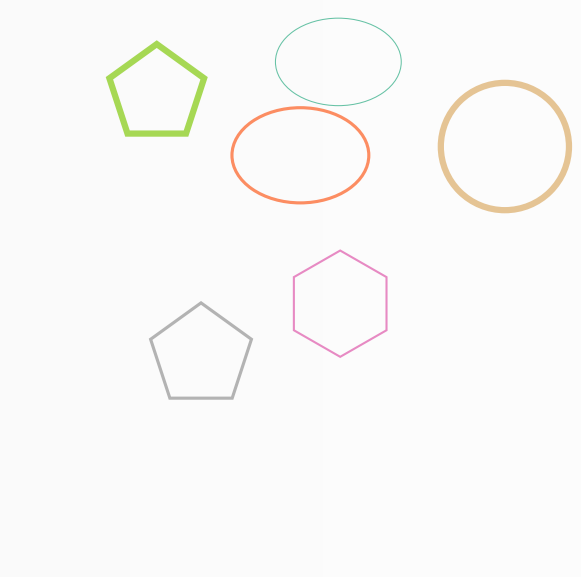[{"shape": "oval", "thickness": 0.5, "radius": 0.54, "center": [0.582, 0.892]}, {"shape": "oval", "thickness": 1.5, "radius": 0.59, "center": [0.517, 0.73]}, {"shape": "hexagon", "thickness": 1, "radius": 0.46, "center": [0.585, 0.473]}, {"shape": "pentagon", "thickness": 3, "radius": 0.43, "center": [0.27, 0.837]}, {"shape": "circle", "thickness": 3, "radius": 0.55, "center": [0.869, 0.745]}, {"shape": "pentagon", "thickness": 1.5, "radius": 0.46, "center": [0.346, 0.383]}]